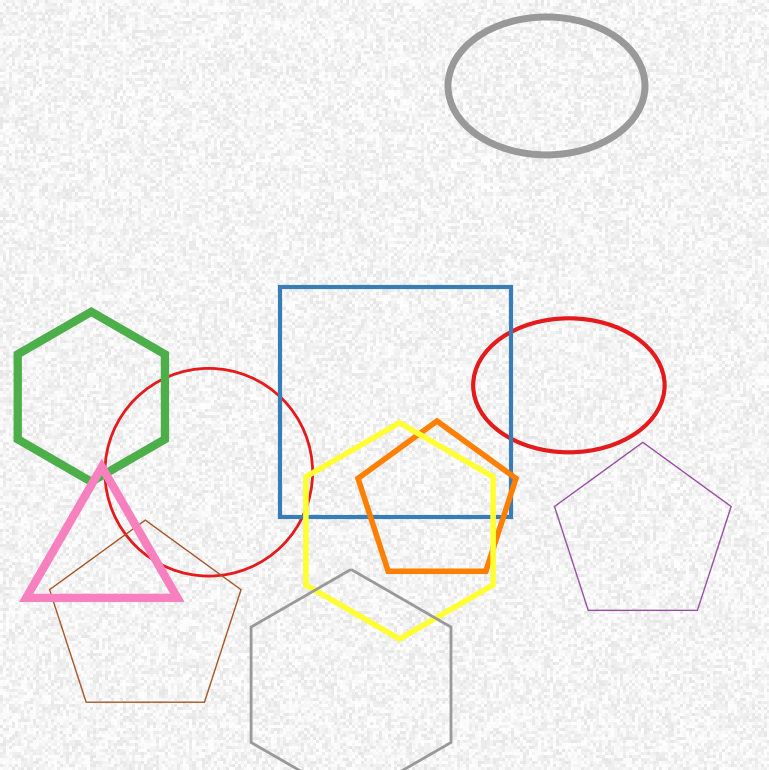[{"shape": "circle", "thickness": 1, "radius": 0.67, "center": [0.271, 0.387]}, {"shape": "oval", "thickness": 1.5, "radius": 0.62, "center": [0.739, 0.5]}, {"shape": "square", "thickness": 1.5, "radius": 0.75, "center": [0.514, 0.478]}, {"shape": "hexagon", "thickness": 3, "radius": 0.55, "center": [0.119, 0.485]}, {"shape": "pentagon", "thickness": 0.5, "radius": 0.6, "center": [0.835, 0.305]}, {"shape": "pentagon", "thickness": 2, "radius": 0.54, "center": [0.568, 0.345]}, {"shape": "hexagon", "thickness": 2, "radius": 0.7, "center": [0.519, 0.311]}, {"shape": "pentagon", "thickness": 0.5, "radius": 0.65, "center": [0.189, 0.194]}, {"shape": "triangle", "thickness": 3, "radius": 0.57, "center": [0.132, 0.28]}, {"shape": "oval", "thickness": 2.5, "radius": 0.64, "center": [0.71, 0.888]}, {"shape": "hexagon", "thickness": 1, "radius": 0.75, "center": [0.456, 0.111]}]